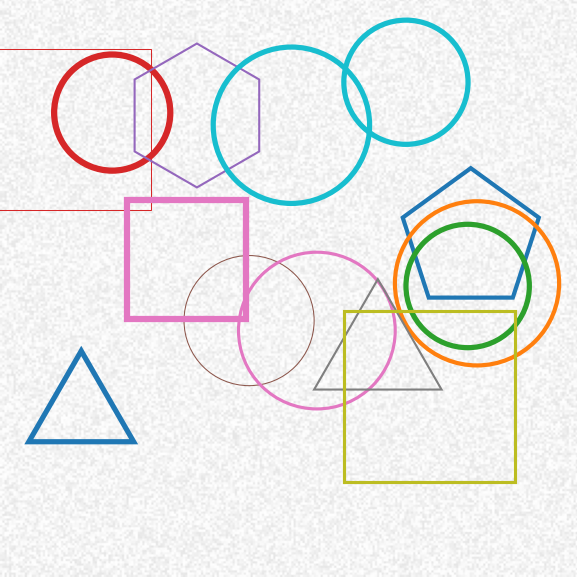[{"shape": "pentagon", "thickness": 2, "radius": 0.62, "center": [0.815, 0.584]}, {"shape": "triangle", "thickness": 2.5, "radius": 0.52, "center": [0.141, 0.287]}, {"shape": "circle", "thickness": 2, "radius": 0.71, "center": [0.826, 0.509]}, {"shape": "circle", "thickness": 2.5, "radius": 0.53, "center": [0.81, 0.504]}, {"shape": "square", "thickness": 0.5, "radius": 0.7, "center": [0.121, 0.775]}, {"shape": "circle", "thickness": 3, "radius": 0.5, "center": [0.194, 0.804]}, {"shape": "hexagon", "thickness": 1, "radius": 0.62, "center": [0.341, 0.799]}, {"shape": "circle", "thickness": 0.5, "radius": 0.56, "center": [0.431, 0.444]}, {"shape": "square", "thickness": 3, "radius": 0.51, "center": [0.323, 0.55]}, {"shape": "circle", "thickness": 1.5, "radius": 0.68, "center": [0.549, 0.427]}, {"shape": "triangle", "thickness": 1, "radius": 0.64, "center": [0.654, 0.388]}, {"shape": "square", "thickness": 1.5, "radius": 0.74, "center": [0.743, 0.313]}, {"shape": "circle", "thickness": 2.5, "radius": 0.68, "center": [0.505, 0.782]}, {"shape": "circle", "thickness": 2.5, "radius": 0.54, "center": [0.703, 0.857]}]